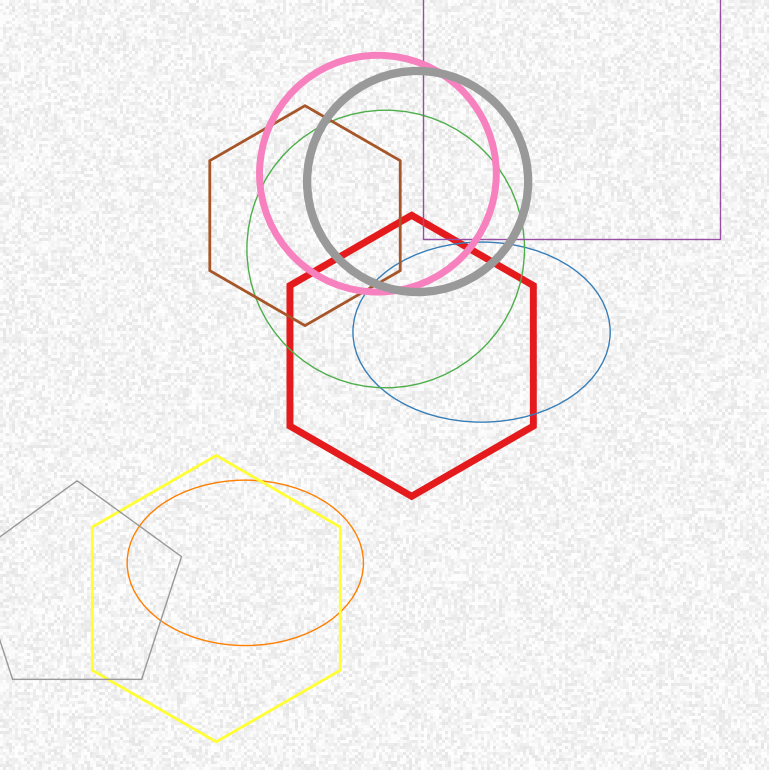[{"shape": "hexagon", "thickness": 2.5, "radius": 0.91, "center": [0.535, 0.538]}, {"shape": "oval", "thickness": 0.5, "radius": 0.84, "center": [0.625, 0.569]}, {"shape": "circle", "thickness": 0.5, "radius": 0.9, "center": [0.501, 0.677]}, {"shape": "square", "thickness": 0.5, "radius": 0.96, "center": [0.742, 0.883]}, {"shape": "oval", "thickness": 0.5, "radius": 0.77, "center": [0.319, 0.269]}, {"shape": "hexagon", "thickness": 1, "radius": 0.93, "center": [0.281, 0.223]}, {"shape": "hexagon", "thickness": 1, "radius": 0.71, "center": [0.396, 0.72]}, {"shape": "circle", "thickness": 2.5, "radius": 0.77, "center": [0.491, 0.774]}, {"shape": "pentagon", "thickness": 0.5, "radius": 0.71, "center": [0.1, 0.233]}, {"shape": "circle", "thickness": 3, "radius": 0.72, "center": [0.542, 0.764]}]